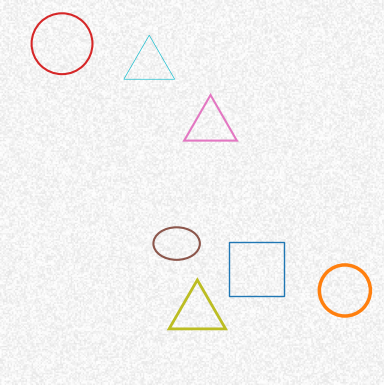[{"shape": "square", "thickness": 1, "radius": 0.35, "center": [0.666, 0.301]}, {"shape": "circle", "thickness": 2.5, "radius": 0.33, "center": [0.896, 0.246]}, {"shape": "circle", "thickness": 1.5, "radius": 0.4, "center": [0.161, 0.886]}, {"shape": "oval", "thickness": 1.5, "radius": 0.3, "center": [0.459, 0.367]}, {"shape": "triangle", "thickness": 1.5, "radius": 0.39, "center": [0.547, 0.674]}, {"shape": "triangle", "thickness": 2, "radius": 0.42, "center": [0.513, 0.188]}, {"shape": "triangle", "thickness": 0.5, "radius": 0.38, "center": [0.388, 0.832]}]